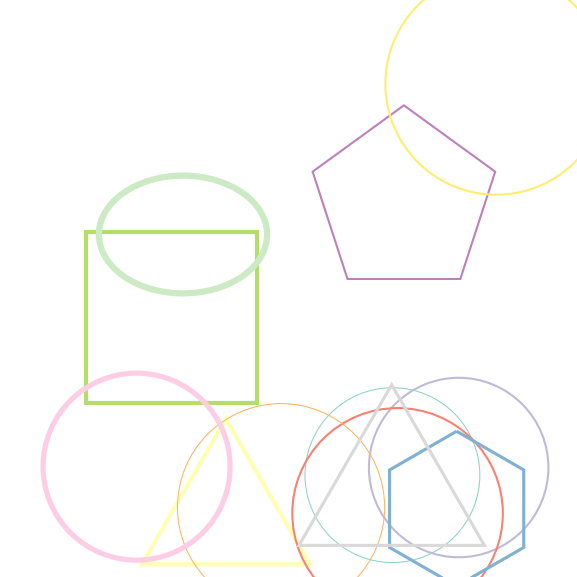[{"shape": "circle", "thickness": 0.5, "radius": 0.76, "center": [0.679, 0.176]}, {"shape": "triangle", "thickness": 2, "radius": 0.84, "center": [0.391, 0.106]}, {"shape": "circle", "thickness": 1, "radius": 0.78, "center": [0.794, 0.19]}, {"shape": "circle", "thickness": 1, "radius": 0.91, "center": [0.688, 0.11]}, {"shape": "hexagon", "thickness": 1.5, "radius": 0.67, "center": [0.791, 0.118]}, {"shape": "circle", "thickness": 0.5, "radius": 0.9, "center": [0.487, 0.121]}, {"shape": "square", "thickness": 2, "radius": 0.74, "center": [0.297, 0.449]}, {"shape": "circle", "thickness": 2.5, "radius": 0.81, "center": [0.236, 0.191]}, {"shape": "triangle", "thickness": 1.5, "radius": 0.93, "center": [0.678, 0.147]}, {"shape": "pentagon", "thickness": 1, "radius": 0.83, "center": [0.699, 0.651]}, {"shape": "oval", "thickness": 3, "radius": 0.73, "center": [0.317, 0.593]}, {"shape": "circle", "thickness": 1, "radius": 0.96, "center": [0.859, 0.854]}]